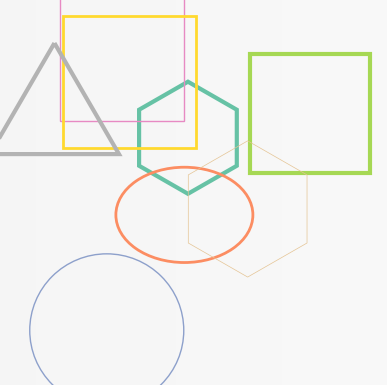[{"shape": "hexagon", "thickness": 3, "radius": 0.73, "center": [0.485, 0.642]}, {"shape": "oval", "thickness": 2, "radius": 0.88, "center": [0.476, 0.442]}, {"shape": "circle", "thickness": 1, "radius": 0.99, "center": [0.275, 0.142]}, {"shape": "square", "thickness": 1, "radius": 0.8, "center": [0.316, 0.845]}, {"shape": "square", "thickness": 3, "radius": 0.78, "center": [0.8, 0.705]}, {"shape": "square", "thickness": 2, "radius": 0.86, "center": [0.334, 0.787]}, {"shape": "hexagon", "thickness": 0.5, "radius": 0.88, "center": [0.639, 0.457]}, {"shape": "triangle", "thickness": 3, "radius": 0.96, "center": [0.14, 0.696]}]